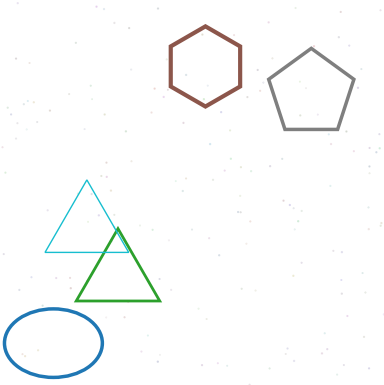[{"shape": "oval", "thickness": 2.5, "radius": 0.64, "center": [0.139, 0.109]}, {"shape": "triangle", "thickness": 2, "radius": 0.63, "center": [0.306, 0.281]}, {"shape": "hexagon", "thickness": 3, "radius": 0.52, "center": [0.534, 0.827]}, {"shape": "pentagon", "thickness": 2.5, "radius": 0.58, "center": [0.809, 0.758]}, {"shape": "triangle", "thickness": 1, "radius": 0.63, "center": [0.226, 0.407]}]